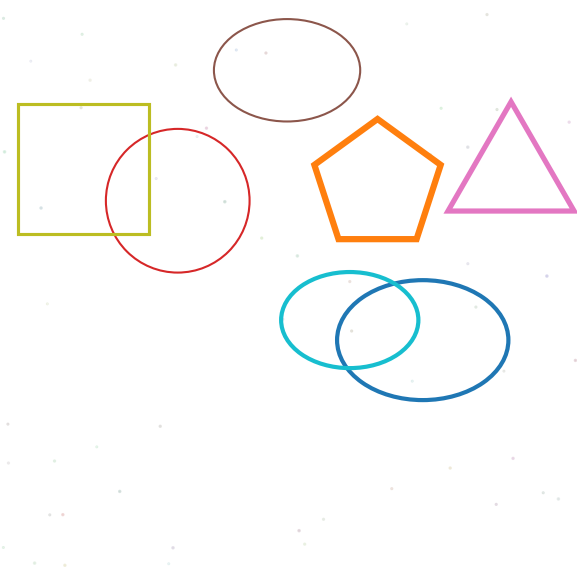[{"shape": "oval", "thickness": 2, "radius": 0.74, "center": [0.732, 0.41]}, {"shape": "pentagon", "thickness": 3, "radius": 0.57, "center": [0.654, 0.678]}, {"shape": "circle", "thickness": 1, "radius": 0.62, "center": [0.308, 0.652]}, {"shape": "oval", "thickness": 1, "radius": 0.63, "center": [0.497, 0.877]}, {"shape": "triangle", "thickness": 2.5, "radius": 0.63, "center": [0.885, 0.697]}, {"shape": "square", "thickness": 1.5, "radius": 0.56, "center": [0.145, 0.707]}, {"shape": "oval", "thickness": 2, "radius": 0.59, "center": [0.606, 0.445]}]